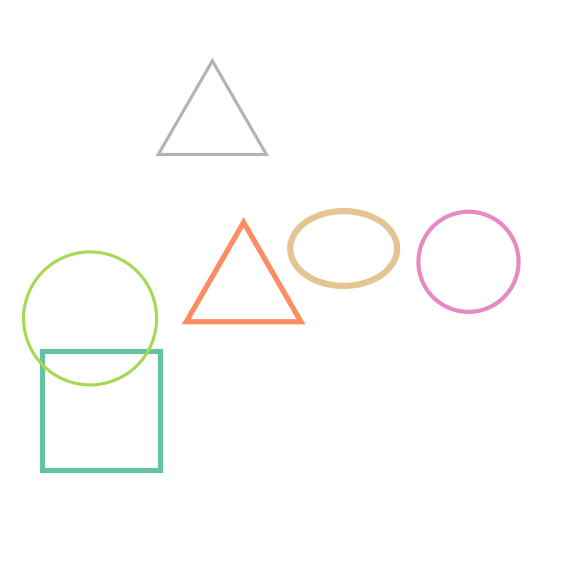[{"shape": "square", "thickness": 2.5, "radius": 0.51, "center": [0.175, 0.288]}, {"shape": "triangle", "thickness": 2.5, "radius": 0.57, "center": [0.422, 0.499]}, {"shape": "circle", "thickness": 2, "radius": 0.43, "center": [0.811, 0.546]}, {"shape": "circle", "thickness": 1.5, "radius": 0.58, "center": [0.156, 0.448]}, {"shape": "oval", "thickness": 3, "radius": 0.46, "center": [0.595, 0.569]}, {"shape": "triangle", "thickness": 1.5, "radius": 0.54, "center": [0.368, 0.786]}]